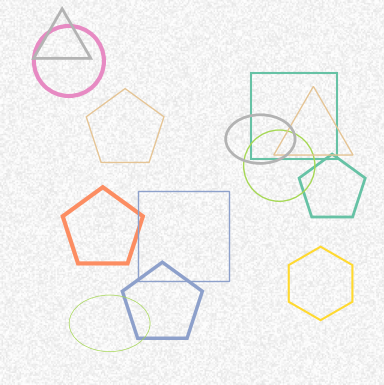[{"shape": "square", "thickness": 1.5, "radius": 0.56, "center": [0.763, 0.698]}, {"shape": "pentagon", "thickness": 2, "radius": 0.45, "center": [0.863, 0.51]}, {"shape": "pentagon", "thickness": 3, "radius": 0.55, "center": [0.267, 0.404]}, {"shape": "square", "thickness": 1, "radius": 0.59, "center": [0.477, 0.387]}, {"shape": "pentagon", "thickness": 2.5, "radius": 0.55, "center": [0.422, 0.21]}, {"shape": "circle", "thickness": 3, "radius": 0.45, "center": [0.179, 0.842]}, {"shape": "circle", "thickness": 1, "radius": 0.46, "center": [0.725, 0.57]}, {"shape": "oval", "thickness": 0.5, "radius": 0.53, "center": [0.285, 0.16]}, {"shape": "hexagon", "thickness": 1.5, "radius": 0.48, "center": [0.833, 0.264]}, {"shape": "pentagon", "thickness": 1, "radius": 0.53, "center": [0.325, 0.664]}, {"shape": "triangle", "thickness": 1, "radius": 0.59, "center": [0.814, 0.657]}, {"shape": "oval", "thickness": 2, "radius": 0.45, "center": [0.676, 0.639]}, {"shape": "triangle", "thickness": 2, "radius": 0.43, "center": [0.161, 0.891]}]